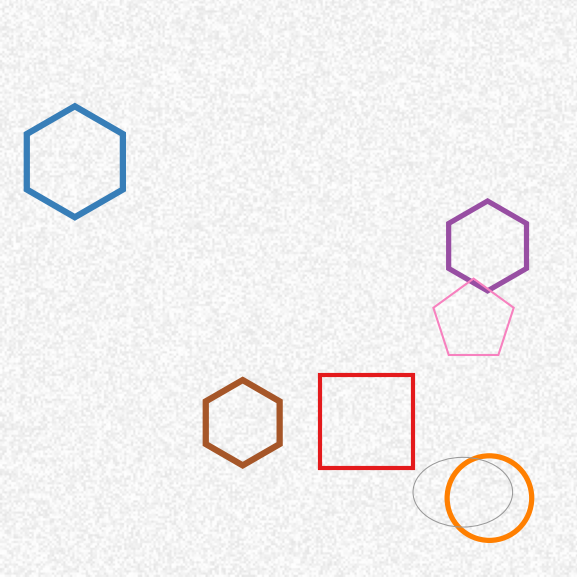[{"shape": "square", "thickness": 2, "radius": 0.4, "center": [0.634, 0.27]}, {"shape": "hexagon", "thickness": 3, "radius": 0.48, "center": [0.13, 0.719]}, {"shape": "hexagon", "thickness": 2.5, "radius": 0.39, "center": [0.844, 0.573]}, {"shape": "circle", "thickness": 2.5, "radius": 0.37, "center": [0.847, 0.137]}, {"shape": "hexagon", "thickness": 3, "radius": 0.37, "center": [0.42, 0.267]}, {"shape": "pentagon", "thickness": 1, "radius": 0.37, "center": [0.82, 0.444]}, {"shape": "oval", "thickness": 0.5, "radius": 0.43, "center": [0.801, 0.147]}]